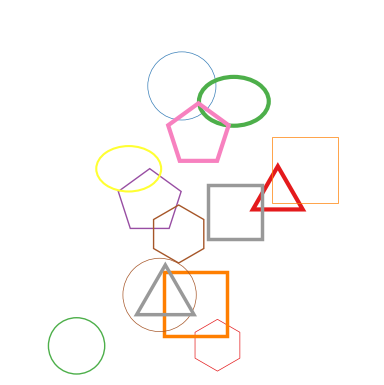[{"shape": "triangle", "thickness": 3, "radius": 0.37, "center": [0.722, 0.493]}, {"shape": "hexagon", "thickness": 0.5, "radius": 0.34, "center": [0.565, 0.103]}, {"shape": "circle", "thickness": 0.5, "radius": 0.44, "center": [0.472, 0.777]}, {"shape": "oval", "thickness": 3, "radius": 0.45, "center": [0.607, 0.737]}, {"shape": "circle", "thickness": 1, "radius": 0.37, "center": [0.199, 0.102]}, {"shape": "pentagon", "thickness": 1, "radius": 0.43, "center": [0.389, 0.476]}, {"shape": "square", "thickness": 2.5, "radius": 0.41, "center": [0.508, 0.21]}, {"shape": "square", "thickness": 0.5, "radius": 0.42, "center": [0.792, 0.558]}, {"shape": "oval", "thickness": 1.5, "radius": 0.42, "center": [0.334, 0.562]}, {"shape": "hexagon", "thickness": 1, "radius": 0.38, "center": [0.464, 0.392]}, {"shape": "circle", "thickness": 0.5, "radius": 0.48, "center": [0.415, 0.234]}, {"shape": "pentagon", "thickness": 3, "radius": 0.41, "center": [0.515, 0.649]}, {"shape": "square", "thickness": 2.5, "radius": 0.35, "center": [0.61, 0.449]}, {"shape": "triangle", "thickness": 2.5, "radius": 0.43, "center": [0.429, 0.226]}]